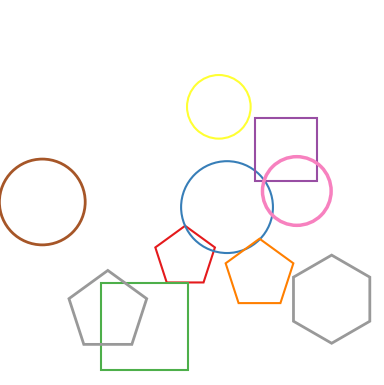[{"shape": "pentagon", "thickness": 1.5, "radius": 0.41, "center": [0.481, 0.332]}, {"shape": "circle", "thickness": 1.5, "radius": 0.6, "center": [0.59, 0.462]}, {"shape": "square", "thickness": 1.5, "radius": 0.57, "center": [0.376, 0.152]}, {"shape": "square", "thickness": 1.5, "radius": 0.41, "center": [0.743, 0.611]}, {"shape": "pentagon", "thickness": 1.5, "radius": 0.46, "center": [0.674, 0.288]}, {"shape": "circle", "thickness": 1.5, "radius": 0.41, "center": [0.568, 0.723]}, {"shape": "circle", "thickness": 2, "radius": 0.56, "center": [0.11, 0.475]}, {"shape": "circle", "thickness": 2.5, "radius": 0.45, "center": [0.771, 0.504]}, {"shape": "pentagon", "thickness": 2, "radius": 0.53, "center": [0.28, 0.191]}, {"shape": "hexagon", "thickness": 2, "radius": 0.57, "center": [0.861, 0.223]}]